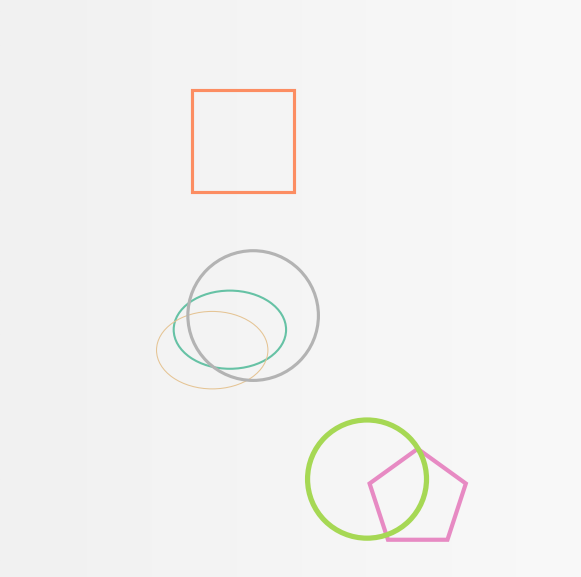[{"shape": "oval", "thickness": 1, "radius": 0.48, "center": [0.395, 0.428]}, {"shape": "square", "thickness": 1.5, "radius": 0.44, "center": [0.418, 0.755]}, {"shape": "pentagon", "thickness": 2, "radius": 0.44, "center": [0.719, 0.135]}, {"shape": "circle", "thickness": 2.5, "radius": 0.51, "center": [0.631, 0.17]}, {"shape": "oval", "thickness": 0.5, "radius": 0.48, "center": [0.365, 0.393]}, {"shape": "circle", "thickness": 1.5, "radius": 0.56, "center": [0.436, 0.453]}]